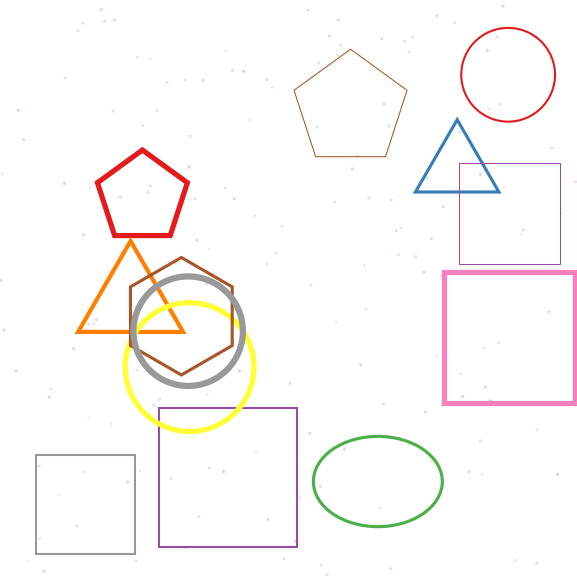[{"shape": "circle", "thickness": 1, "radius": 0.41, "center": [0.88, 0.87]}, {"shape": "pentagon", "thickness": 2.5, "radius": 0.41, "center": [0.247, 0.657]}, {"shape": "triangle", "thickness": 1.5, "radius": 0.42, "center": [0.792, 0.708]}, {"shape": "oval", "thickness": 1.5, "radius": 0.56, "center": [0.654, 0.165]}, {"shape": "square", "thickness": 0.5, "radius": 0.44, "center": [0.882, 0.629]}, {"shape": "square", "thickness": 1, "radius": 0.6, "center": [0.395, 0.173]}, {"shape": "triangle", "thickness": 2, "radius": 0.52, "center": [0.226, 0.477]}, {"shape": "circle", "thickness": 2.5, "radius": 0.56, "center": [0.328, 0.363]}, {"shape": "hexagon", "thickness": 1.5, "radius": 0.51, "center": [0.314, 0.452]}, {"shape": "pentagon", "thickness": 0.5, "radius": 0.51, "center": [0.607, 0.811]}, {"shape": "square", "thickness": 2.5, "radius": 0.57, "center": [0.883, 0.415]}, {"shape": "square", "thickness": 1, "radius": 0.43, "center": [0.148, 0.126]}, {"shape": "circle", "thickness": 3, "radius": 0.47, "center": [0.326, 0.426]}]